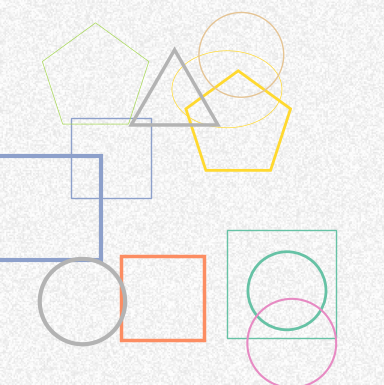[{"shape": "circle", "thickness": 2, "radius": 0.51, "center": [0.745, 0.245]}, {"shape": "square", "thickness": 1, "radius": 0.71, "center": [0.732, 0.263]}, {"shape": "square", "thickness": 2.5, "radius": 0.54, "center": [0.422, 0.226]}, {"shape": "square", "thickness": 1, "radius": 0.52, "center": [0.288, 0.589]}, {"shape": "square", "thickness": 3, "radius": 0.68, "center": [0.127, 0.459]}, {"shape": "circle", "thickness": 1.5, "radius": 0.58, "center": [0.758, 0.108]}, {"shape": "pentagon", "thickness": 0.5, "radius": 0.73, "center": [0.248, 0.795]}, {"shape": "oval", "thickness": 0.5, "radius": 0.71, "center": [0.589, 0.768]}, {"shape": "pentagon", "thickness": 2, "radius": 0.71, "center": [0.619, 0.673]}, {"shape": "circle", "thickness": 1, "radius": 0.55, "center": [0.627, 0.858]}, {"shape": "circle", "thickness": 3, "radius": 0.55, "center": [0.214, 0.217]}, {"shape": "triangle", "thickness": 2.5, "radius": 0.65, "center": [0.453, 0.74]}]